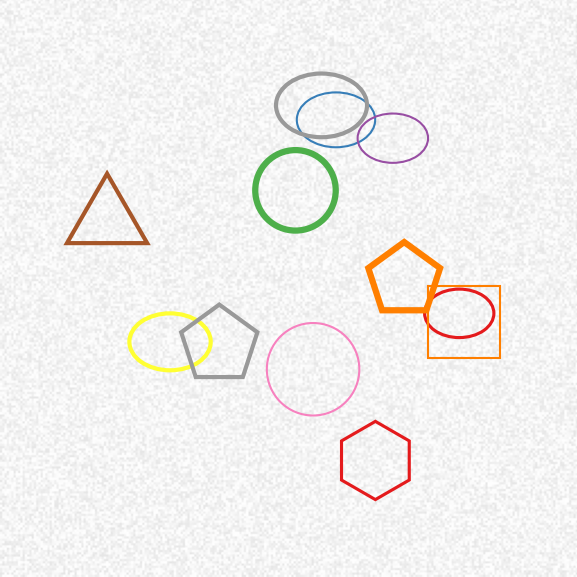[{"shape": "hexagon", "thickness": 1.5, "radius": 0.34, "center": [0.65, 0.202]}, {"shape": "oval", "thickness": 1.5, "radius": 0.3, "center": [0.795, 0.457]}, {"shape": "oval", "thickness": 1, "radius": 0.34, "center": [0.582, 0.792]}, {"shape": "circle", "thickness": 3, "radius": 0.35, "center": [0.512, 0.67]}, {"shape": "oval", "thickness": 1, "radius": 0.3, "center": [0.68, 0.76]}, {"shape": "pentagon", "thickness": 3, "radius": 0.33, "center": [0.7, 0.515]}, {"shape": "square", "thickness": 1, "radius": 0.31, "center": [0.803, 0.441]}, {"shape": "oval", "thickness": 2, "radius": 0.35, "center": [0.294, 0.407]}, {"shape": "triangle", "thickness": 2, "radius": 0.4, "center": [0.185, 0.618]}, {"shape": "circle", "thickness": 1, "radius": 0.4, "center": [0.542, 0.36]}, {"shape": "oval", "thickness": 2, "radius": 0.39, "center": [0.557, 0.817]}, {"shape": "pentagon", "thickness": 2, "radius": 0.35, "center": [0.38, 0.402]}]